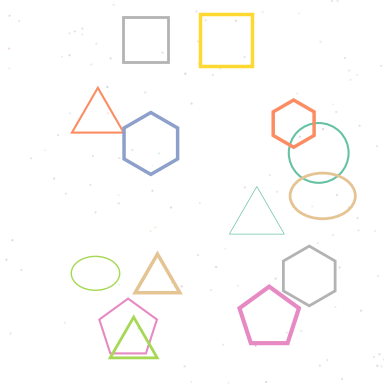[{"shape": "triangle", "thickness": 0.5, "radius": 0.41, "center": [0.667, 0.433]}, {"shape": "circle", "thickness": 1.5, "radius": 0.39, "center": [0.828, 0.603]}, {"shape": "triangle", "thickness": 1.5, "radius": 0.39, "center": [0.254, 0.694]}, {"shape": "hexagon", "thickness": 2.5, "radius": 0.31, "center": [0.763, 0.679]}, {"shape": "hexagon", "thickness": 2.5, "radius": 0.4, "center": [0.392, 0.627]}, {"shape": "pentagon", "thickness": 1.5, "radius": 0.39, "center": [0.333, 0.146]}, {"shape": "pentagon", "thickness": 3, "radius": 0.41, "center": [0.699, 0.174]}, {"shape": "triangle", "thickness": 2, "radius": 0.35, "center": [0.347, 0.106]}, {"shape": "oval", "thickness": 1, "radius": 0.31, "center": [0.248, 0.29]}, {"shape": "square", "thickness": 2.5, "radius": 0.33, "center": [0.587, 0.896]}, {"shape": "triangle", "thickness": 2.5, "radius": 0.34, "center": [0.409, 0.273]}, {"shape": "oval", "thickness": 2, "radius": 0.42, "center": [0.838, 0.491]}, {"shape": "square", "thickness": 2, "radius": 0.29, "center": [0.377, 0.897]}, {"shape": "hexagon", "thickness": 2, "radius": 0.39, "center": [0.803, 0.283]}]